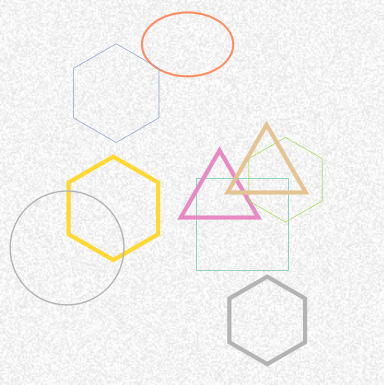[{"shape": "square", "thickness": 0.5, "radius": 0.6, "center": [0.629, 0.418]}, {"shape": "oval", "thickness": 1.5, "radius": 0.59, "center": [0.487, 0.885]}, {"shape": "hexagon", "thickness": 0.5, "radius": 0.64, "center": [0.302, 0.758]}, {"shape": "triangle", "thickness": 3, "radius": 0.58, "center": [0.57, 0.493]}, {"shape": "hexagon", "thickness": 0.5, "radius": 0.55, "center": [0.742, 0.533]}, {"shape": "hexagon", "thickness": 3, "radius": 0.67, "center": [0.294, 0.459]}, {"shape": "triangle", "thickness": 3, "radius": 0.59, "center": [0.693, 0.559]}, {"shape": "hexagon", "thickness": 3, "radius": 0.57, "center": [0.694, 0.168]}, {"shape": "circle", "thickness": 1, "radius": 0.74, "center": [0.174, 0.356]}]